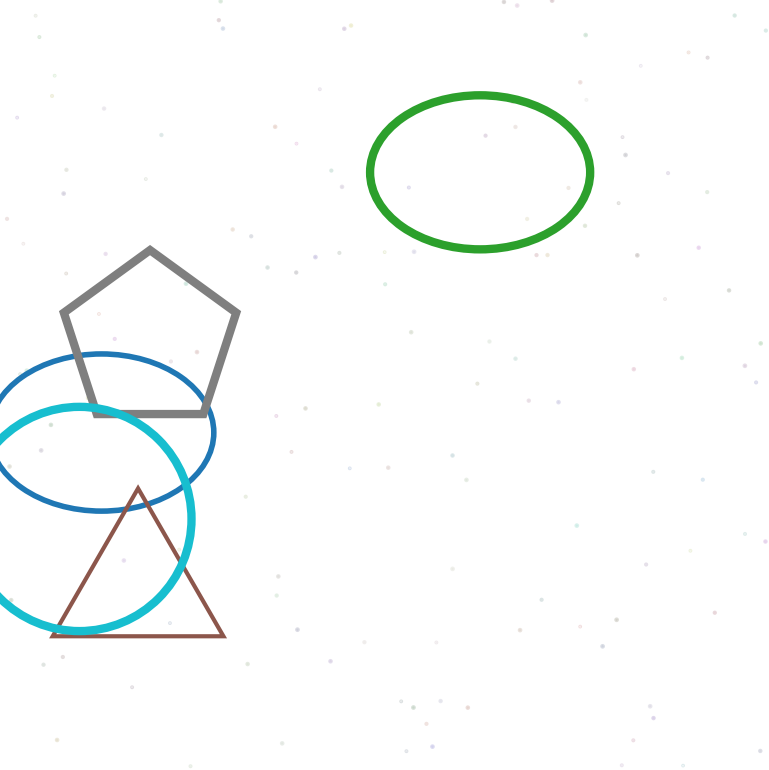[{"shape": "oval", "thickness": 2, "radius": 0.73, "center": [0.132, 0.438]}, {"shape": "oval", "thickness": 3, "radius": 0.71, "center": [0.624, 0.776]}, {"shape": "triangle", "thickness": 1.5, "radius": 0.64, "center": [0.179, 0.238]}, {"shape": "pentagon", "thickness": 3, "radius": 0.59, "center": [0.195, 0.557]}, {"shape": "circle", "thickness": 3, "radius": 0.73, "center": [0.103, 0.326]}]